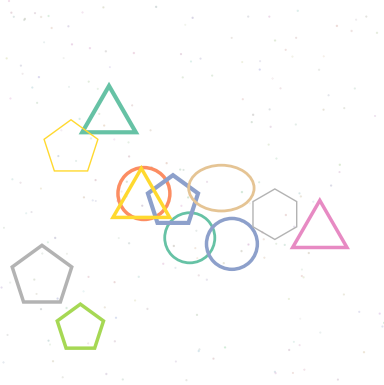[{"shape": "triangle", "thickness": 3, "radius": 0.4, "center": [0.283, 0.697]}, {"shape": "circle", "thickness": 2, "radius": 0.33, "center": [0.493, 0.382]}, {"shape": "circle", "thickness": 2.5, "radius": 0.34, "center": [0.374, 0.497]}, {"shape": "pentagon", "thickness": 3, "radius": 0.34, "center": [0.449, 0.476]}, {"shape": "circle", "thickness": 2.5, "radius": 0.33, "center": [0.602, 0.367]}, {"shape": "triangle", "thickness": 2.5, "radius": 0.41, "center": [0.831, 0.398]}, {"shape": "pentagon", "thickness": 2.5, "radius": 0.32, "center": [0.209, 0.147]}, {"shape": "pentagon", "thickness": 1, "radius": 0.37, "center": [0.184, 0.615]}, {"shape": "triangle", "thickness": 2.5, "radius": 0.42, "center": [0.367, 0.478]}, {"shape": "oval", "thickness": 2, "radius": 0.42, "center": [0.575, 0.511]}, {"shape": "hexagon", "thickness": 1, "radius": 0.33, "center": [0.714, 0.444]}, {"shape": "pentagon", "thickness": 2.5, "radius": 0.41, "center": [0.109, 0.281]}]